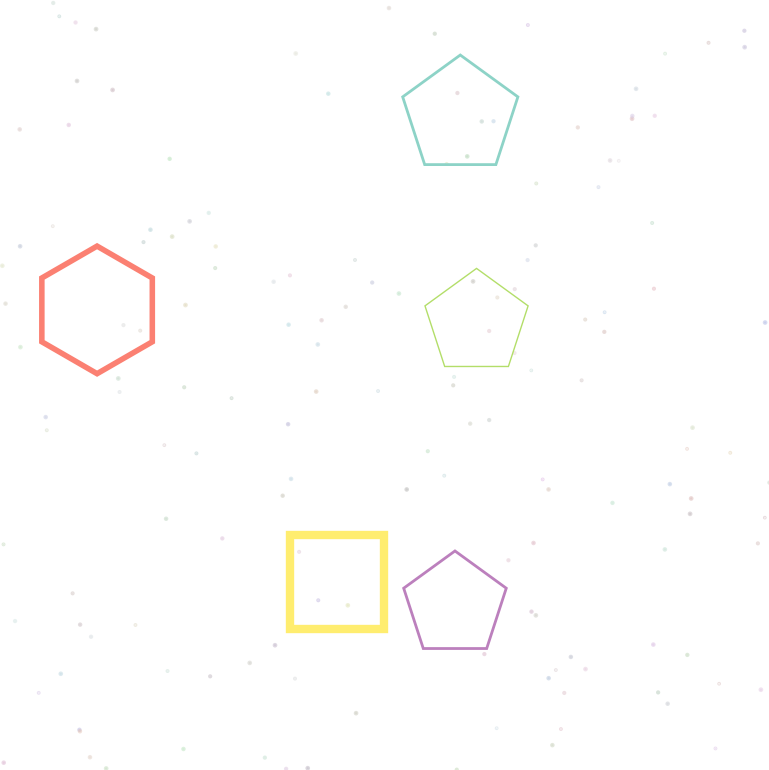[{"shape": "pentagon", "thickness": 1, "radius": 0.39, "center": [0.598, 0.85]}, {"shape": "hexagon", "thickness": 2, "radius": 0.41, "center": [0.126, 0.598]}, {"shape": "pentagon", "thickness": 0.5, "radius": 0.35, "center": [0.619, 0.581]}, {"shape": "pentagon", "thickness": 1, "radius": 0.35, "center": [0.591, 0.214]}, {"shape": "square", "thickness": 3, "radius": 0.31, "center": [0.438, 0.244]}]